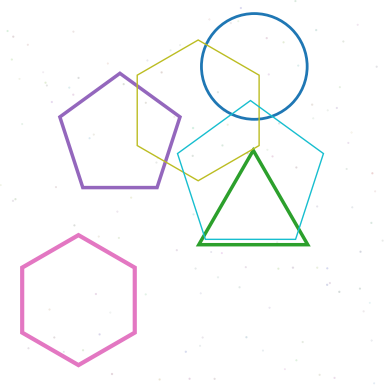[{"shape": "circle", "thickness": 2, "radius": 0.69, "center": [0.661, 0.827]}, {"shape": "triangle", "thickness": 2.5, "radius": 0.82, "center": [0.658, 0.446]}, {"shape": "pentagon", "thickness": 2.5, "radius": 0.82, "center": [0.311, 0.646]}, {"shape": "hexagon", "thickness": 3, "radius": 0.84, "center": [0.204, 0.22]}, {"shape": "hexagon", "thickness": 1, "radius": 0.91, "center": [0.515, 0.713]}, {"shape": "pentagon", "thickness": 1, "radius": 1.0, "center": [0.651, 0.54]}]